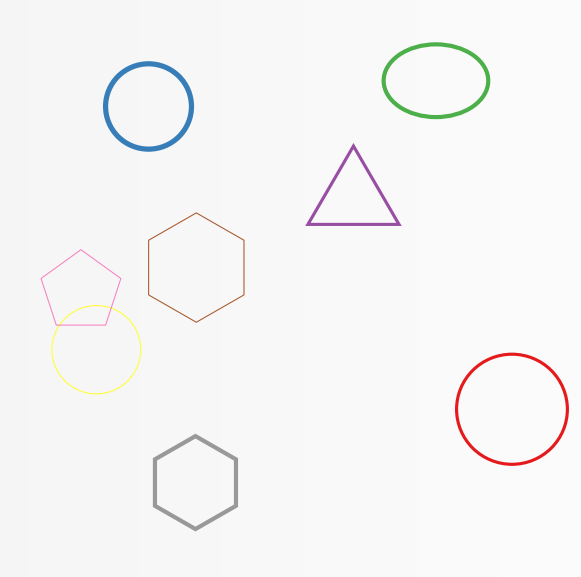[{"shape": "circle", "thickness": 1.5, "radius": 0.48, "center": [0.881, 0.29]}, {"shape": "circle", "thickness": 2.5, "radius": 0.37, "center": [0.256, 0.815]}, {"shape": "oval", "thickness": 2, "radius": 0.45, "center": [0.75, 0.859]}, {"shape": "triangle", "thickness": 1.5, "radius": 0.45, "center": [0.608, 0.656]}, {"shape": "circle", "thickness": 0.5, "radius": 0.38, "center": [0.166, 0.394]}, {"shape": "hexagon", "thickness": 0.5, "radius": 0.47, "center": [0.338, 0.536]}, {"shape": "pentagon", "thickness": 0.5, "radius": 0.36, "center": [0.139, 0.495]}, {"shape": "hexagon", "thickness": 2, "radius": 0.4, "center": [0.336, 0.163]}]